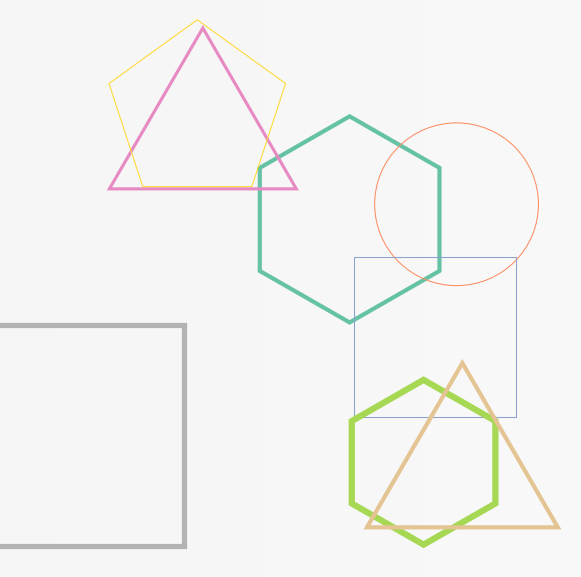[{"shape": "hexagon", "thickness": 2, "radius": 0.89, "center": [0.602, 0.619]}, {"shape": "circle", "thickness": 0.5, "radius": 0.7, "center": [0.785, 0.645]}, {"shape": "square", "thickness": 0.5, "radius": 0.69, "center": [0.748, 0.415]}, {"shape": "triangle", "thickness": 1.5, "radius": 0.93, "center": [0.349, 0.765]}, {"shape": "hexagon", "thickness": 3, "radius": 0.71, "center": [0.729, 0.199]}, {"shape": "pentagon", "thickness": 0.5, "radius": 0.8, "center": [0.339, 0.805]}, {"shape": "triangle", "thickness": 2, "radius": 0.95, "center": [0.795, 0.181]}, {"shape": "square", "thickness": 2.5, "radius": 0.96, "center": [0.125, 0.245]}]